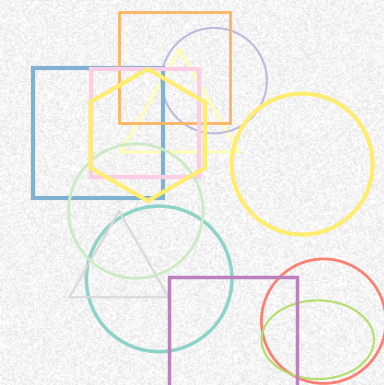[{"shape": "circle", "thickness": 2.5, "radius": 0.95, "center": [0.413, 0.276]}, {"shape": "triangle", "thickness": 2, "radius": 0.89, "center": [0.466, 0.694]}, {"shape": "circle", "thickness": 1.5, "radius": 0.68, "center": [0.556, 0.791]}, {"shape": "circle", "thickness": 2, "radius": 0.81, "center": [0.841, 0.166]}, {"shape": "square", "thickness": 3, "radius": 0.85, "center": [0.255, 0.654]}, {"shape": "square", "thickness": 2, "radius": 0.72, "center": [0.454, 0.825]}, {"shape": "oval", "thickness": 1.5, "radius": 0.73, "center": [0.825, 0.118]}, {"shape": "square", "thickness": 3, "radius": 0.7, "center": [0.376, 0.68]}, {"shape": "triangle", "thickness": 1.5, "radius": 0.74, "center": [0.309, 0.302]}, {"shape": "square", "thickness": 2.5, "radius": 0.83, "center": [0.606, 0.116]}, {"shape": "circle", "thickness": 2, "radius": 0.87, "center": [0.353, 0.452]}, {"shape": "hexagon", "thickness": 3, "radius": 0.86, "center": [0.384, 0.65]}, {"shape": "circle", "thickness": 3, "radius": 0.91, "center": [0.785, 0.574]}]